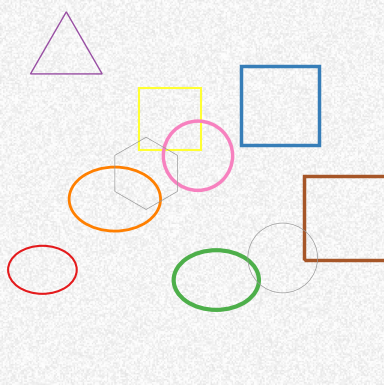[{"shape": "oval", "thickness": 1.5, "radius": 0.45, "center": [0.11, 0.299]}, {"shape": "square", "thickness": 2.5, "radius": 0.51, "center": [0.726, 0.726]}, {"shape": "oval", "thickness": 3, "radius": 0.55, "center": [0.562, 0.273]}, {"shape": "triangle", "thickness": 1, "radius": 0.54, "center": [0.172, 0.862]}, {"shape": "oval", "thickness": 2, "radius": 0.59, "center": [0.298, 0.483]}, {"shape": "square", "thickness": 1.5, "radius": 0.4, "center": [0.442, 0.691]}, {"shape": "square", "thickness": 2.5, "radius": 0.55, "center": [0.898, 0.433]}, {"shape": "circle", "thickness": 2.5, "radius": 0.45, "center": [0.514, 0.595]}, {"shape": "hexagon", "thickness": 0.5, "radius": 0.47, "center": [0.38, 0.55]}, {"shape": "circle", "thickness": 0.5, "radius": 0.45, "center": [0.734, 0.33]}]